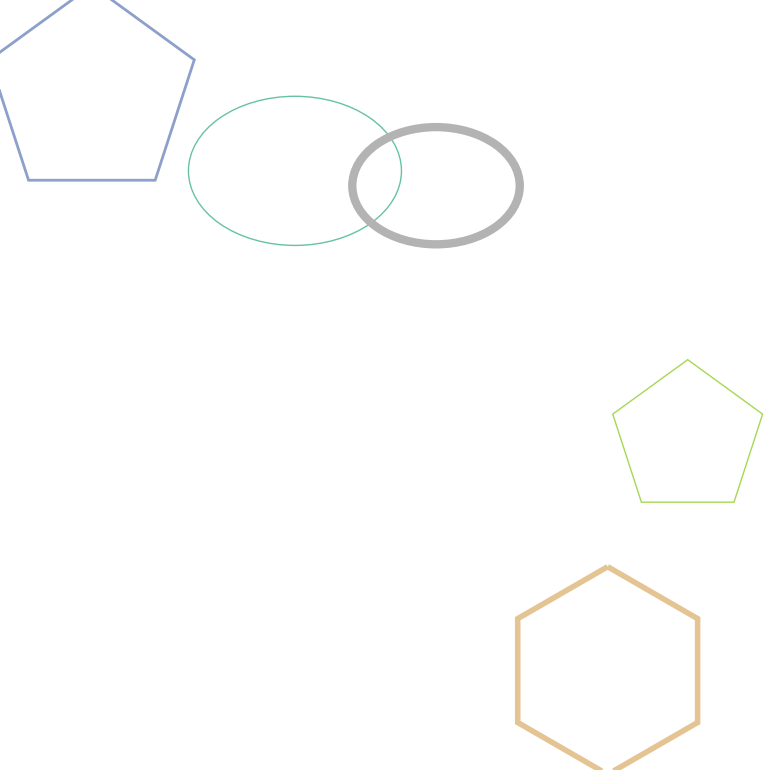[{"shape": "oval", "thickness": 0.5, "radius": 0.69, "center": [0.383, 0.778]}, {"shape": "pentagon", "thickness": 1, "radius": 0.7, "center": [0.119, 0.879]}, {"shape": "pentagon", "thickness": 0.5, "radius": 0.51, "center": [0.893, 0.431]}, {"shape": "hexagon", "thickness": 2, "radius": 0.67, "center": [0.789, 0.129]}, {"shape": "oval", "thickness": 3, "radius": 0.54, "center": [0.566, 0.759]}]